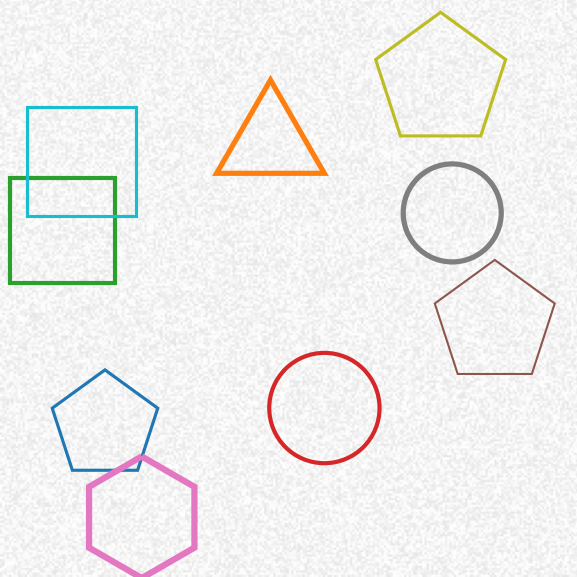[{"shape": "pentagon", "thickness": 1.5, "radius": 0.48, "center": [0.182, 0.263]}, {"shape": "triangle", "thickness": 2.5, "radius": 0.54, "center": [0.468, 0.753]}, {"shape": "square", "thickness": 2, "radius": 0.45, "center": [0.108, 0.601]}, {"shape": "circle", "thickness": 2, "radius": 0.48, "center": [0.562, 0.293]}, {"shape": "pentagon", "thickness": 1, "radius": 0.55, "center": [0.857, 0.44]}, {"shape": "hexagon", "thickness": 3, "radius": 0.53, "center": [0.245, 0.103]}, {"shape": "circle", "thickness": 2.5, "radius": 0.42, "center": [0.783, 0.63]}, {"shape": "pentagon", "thickness": 1.5, "radius": 0.59, "center": [0.763, 0.86]}, {"shape": "square", "thickness": 1.5, "radius": 0.47, "center": [0.141, 0.72]}]